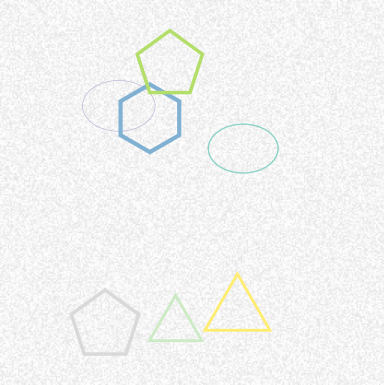[{"shape": "oval", "thickness": 1, "radius": 0.45, "center": [0.632, 0.614]}, {"shape": "oval", "thickness": 0.5, "radius": 0.47, "center": [0.309, 0.725]}, {"shape": "hexagon", "thickness": 3, "radius": 0.44, "center": [0.389, 0.693]}, {"shape": "pentagon", "thickness": 2.5, "radius": 0.44, "center": [0.441, 0.832]}, {"shape": "pentagon", "thickness": 2.5, "radius": 0.46, "center": [0.273, 0.155]}, {"shape": "triangle", "thickness": 2, "radius": 0.39, "center": [0.456, 0.154]}, {"shape": "triangle", "thickness": 2, "radius": 0.49, "center": [0.617, 0.191]}]